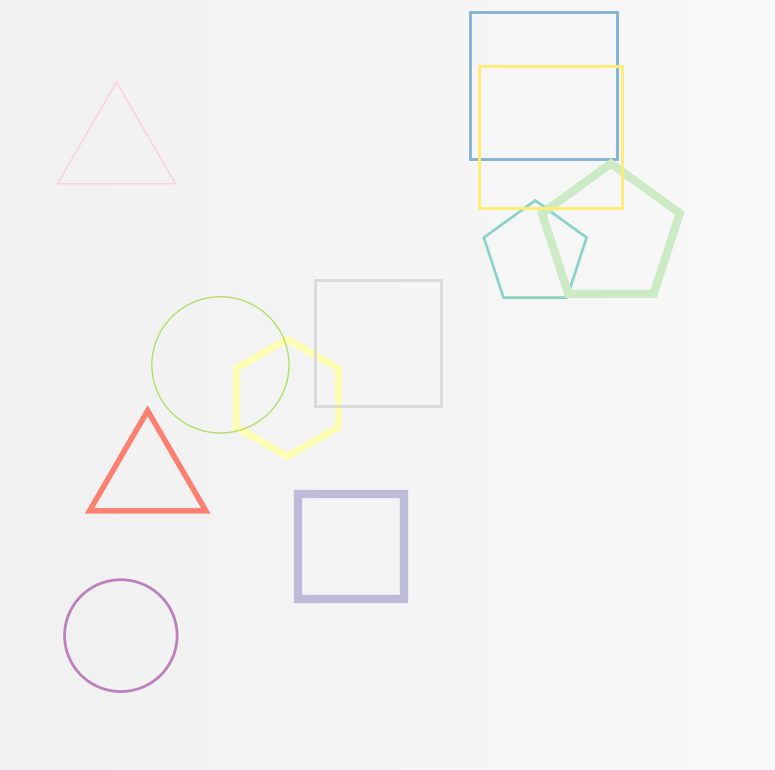[{"shape": "pentagon", "thickness": 1, "radius": 0.35, "center": [0.691, 0.67]}, {"shape": "hexagon", "thickness": 2.5, "radius": 0.38, "center": [0.371, 0.483]}, {"shape": "square", "thickness": 3, "radius": 0.34, "center": [0.453, 0.29]}, {"shape": "triangle", "thickness": 2, "radius": 0.43, "center": [0.191, 0.38]}, {"shape": "square", "thickness": 1, "radius": 0.48, "center": [0.701, 0.889]}, {"shape": "circle", "thickness": 0.5, "radius": 0.44, "center": [0.284, 0.526]}, {"shape": "triangle", "thickness": 0.5, "radius": 0.44, "center": [0.15, 0.805]}, {"shape": "square", "thickness": 1, "radius": 0.41, "center": [0.488, 0.555]}, {"shape": "circle", "thickness": 1, "radius": 0.36, "center": [0.156, 0.175]}, {"shape": "pentagon", "thickness": 3, "radius": 0.47, "center": [0.788, 0.694]}, {"shape": "square", "thickness": 1, "radius": 0.46, "center": [0.71, 0.822]}]